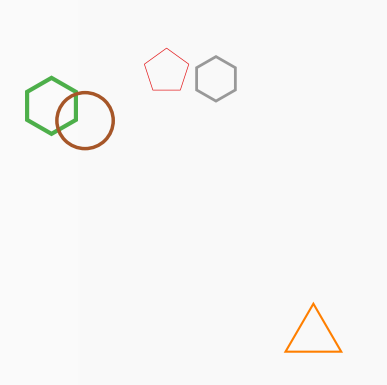[{"shape": "pentagon", "thickness": 0.5, "radius": 0.3, "center": [0.43, 0.815]}, {"shape": "hexagon", "thickness": 3, "radius": 0.36, "center": [0.133, 0.725]}, {"shape": "triangle", "thickness": 1.5, "radius": 0.42, "center": [0.809, 0.128]}, {"shape": "circle", "thickness": 2.5, "radius": 0.36, "center": [0.22, 0.687]}, {"shape": "hexagon", "thickness": 2, "radius": 0.29, "center": [0.557, 0.795]}]